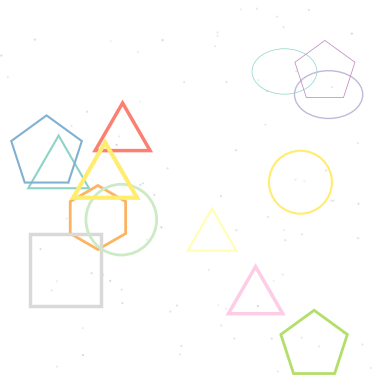[{"shape": "oval", "thickness": 0.5, "radius": 0.42, "center": [0.739, 0.814]}, {"shape": "triangle", "thickness": 1.5, "radius": 0.46, "center": [0.152, 0.557]}, {"shape": "triangle", "thickness": 1.5, "radius": 0.36, "center": [0.551, 0.385]}, {"shape": "oval", "thickness": 1, "radius": 0.44, "center": [0.854, 0.754]}, {"shape": "triangle", "thickness": 2.5, "radius": 0.41, "center": [0.318, 0.65]}, {"shape": "pentagon", "thickness": 1.5, "radius": 0.48, "center": [0.121, 0.604]}, {"shape": "hexagon", "thickness": 2, "radius": 0.42, "center": [0.254, 0.435]}, {"shape": "pentagon", "thickness": 2, "radius": 0.45, "center": [0.816, 0.103]}, {"shape": "triangle", "thickness": 2.5, "radius": 0.41, "center": [0.664, 0.226]}, {"shape": "square", "thickness": 2.5, "radius": 0.46, "center": [0.17, 0.299]}, {"shape": "pentagon", "thickness": 0.5, "radius": 0.41, "center": [0.844, 0.813]}, {"shape": "circle", "thickness": 2, "radius": 0.46, "center": [0.315, 0.429]}, {"shape": "circle", "thickness": 1.5, "radius": 0.41, "center": [0.78, 0.527]}, {"shape": "triangle", "thickness": 3, "radius": 0.48, "center": [0.273, 0.534]}]